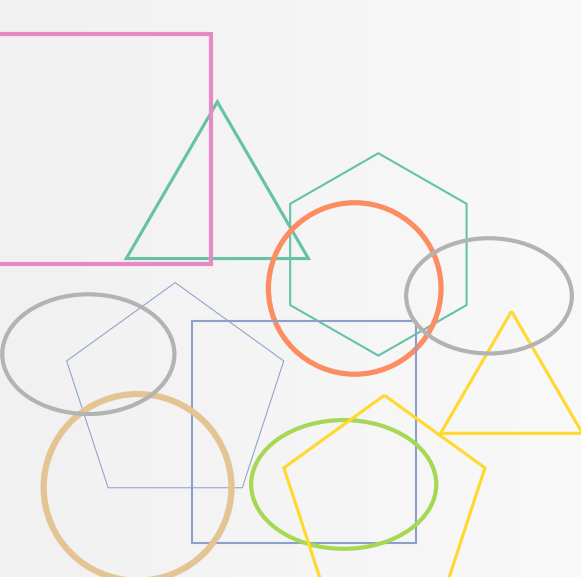[{"shape": "hexagon", "thickness": 1, "radius": 0.88, "center": [0.651, 0.559]}, {"shape": "triangle", "thickness": 1.5, "radius": 0.9, "center": [0.374, 0.642]}, {"shape": "circle", "thickness": 2.5, "radius": 0.74, "center": [0.61, 0.5]}, {"shape": "square", "thickness": 1, "radius": 0.96, "center": [0.523, 0.252]}, {"shape": "pentagon", "thickness": 0.5, "radius": 0.98, "center": [0.301, 0.313]}, {"shape": "square", "thickness": 2, "radius": 1.0, "center": [0.164, 0.741]}, {"shape": "oval", "thickness": 2, "radius": 0.8, "center": [0.591, 0.16]}, {"shape": "triangle", "thickness": 1.5, "radius": 0.7, "center": [0.88, 0.319]}, {"shape": "pentagon", "thickness": 1.5, "radius": 0.91, "center": [0.661, 0.133]}, {"shape": "circle", "thickness": 3, "radius": 0.81, "center": [0.237, 0.155]}, {"shape": "oval", "thickness": 2, "radius": 0.71, "center": [0.841, 0.487]}, {"shape": "oval", "thickness": 2, "radius": 0.74, "center": [0.152, 0.386]}]